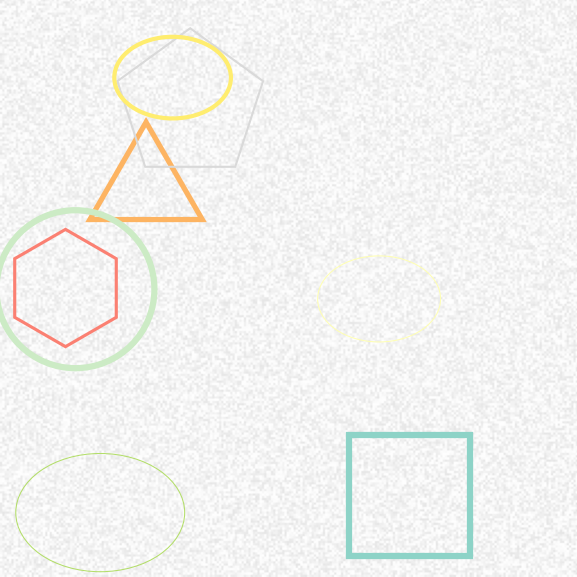[{"shape": "square", "thickness": 3, "radius": 0.52, "center": [0.71, 0.141]}, {"shape": "oval", "thickness": 0.5, "radius": 0.53, "center": [0.656, 0.482]}, {"shape": "hexagon", "thickness": 1.5, "radius": 0.51, "center": [0.113, 0.5]}, {"shape": "triangle", "thickness": 2.5, "radius": 0.56, "center": [0.253, 0.675]}, {"shape": "oval", "thickness": 0.5, "radius": 0.73, "center": [0.174, 0.112]}, {"shape": "pentagon", "thickness": 1, "radius": 0.66, "center": [0.329, 0.818]}, {"shape": "circle", "thickness": 3, "radius": 0.68, "center": [0.131, 0.498]}, {"shape": "oval", "thickness": 2, "radius": 0.5, "center": [0.299, 0.865]}]